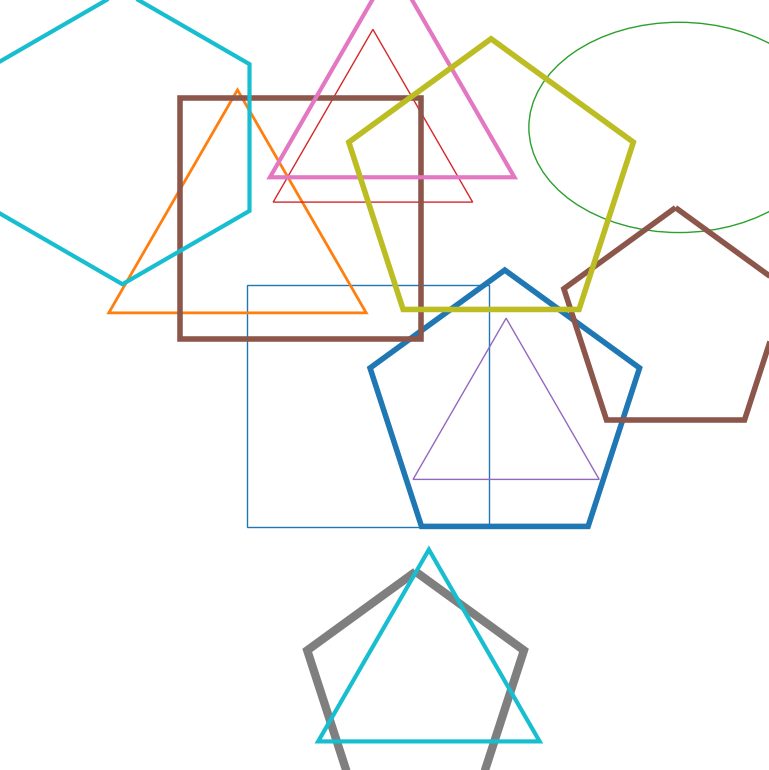[{"shape": "square", "thickness": 0.5, "radius": 0.78, "center": [0.478, 0.472]}, {"shape": "pentagon", "thickness": 2, "radius": 0.92, "center": [0.656, 0.465]}, {"shape": "triangle", "thickness": 1, "radius": 0.97, "center": [0.308, 0.69]}, {"shape": "oval", "thickness": 0.5, "radius": 0.98, "center": [0.882, 0.835]}, {"shape": "triangle", "thickness": 0.5, "radius": 0.75, "center": [0.484, 0.812]}, {"shape": "triangle", "thickness": 0.5, "radius": 0.7, "center": [0.657, 0.447]}, {"shape": "square", "thickness": 2, "radius": 0.78, "center": [0.39, 0.717]}, {"shape": "pentagon", "thickness": 2, "radius": 0.76, "center": [0.877, 0.578]}, {"shape": "triangle", "thickness": 1.5, "radius": 0.92, "center": [0.509, 0.861]}, {"shape": "pentagon", "thickness": 3, "radius": 0.74, "center": [0.54, 0.11]}, {"shape": "pentagon", "thickness": 2, "radius": 0.97, "center": [0.638, 0.755]}, {"shape": "triangle", "thickness": 1.5, "radius": 0.83, "center": [0.557, 0.12]}, {"shape": "hexagon", "thickness": 1.5, "radius": 0.95, "center": [0.159, 0.821]}]